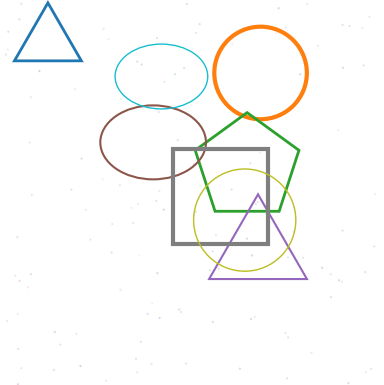[{"shape": "triangle", "thickness": 2, "radius": 0.5, "center": [0.124, 0.892]}, {"shape": "circle", "thickness": 3, "radius": 0.6, "center": [0.677, 0.81]}, {"shape": "pentagon", "thickness": 2, "radius": 0.71, "center": [0.642, 0.566]}, {"shape": "triangle", "thickness": 1.5, "radius": 0.73, "center": [0.67, 0.349]}, {"shape": "oval", "thickness": 1.5, "radius": 0.69, "center": [0.398, 0.63]}, {"shape": "square", "thickness": 3, "radius": 0.62, "center": [0.572, 0.489]}, {"shape": "circle", "thickness": 1, "radius": 0.66, "center": [0.636, 0.428]}, {"shape": "oval", "thickness": 1, "radius": 0.6, "center": [0.419, 0.801]}]